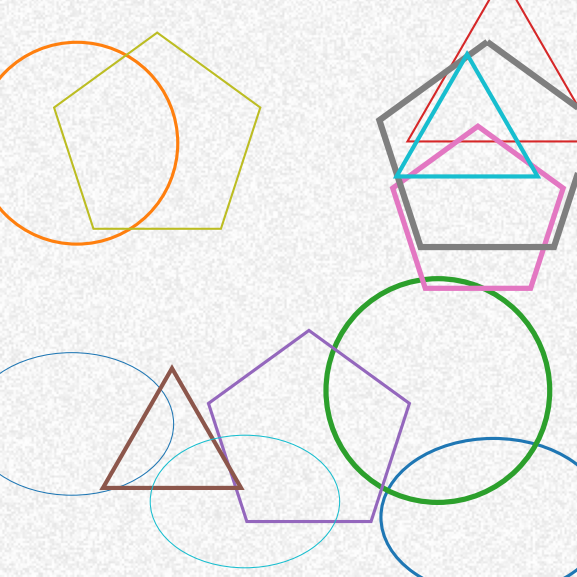[{"shape": "oval", "thickness": 1.5, "radius": 0.97, "center": [0.854, 0.104]}, {"shape": "oval", "thickness": 0.5, "radius": 0.88, "center": [0.124, 0.265]}, {"shape": "circle", "thickness": 1.5, "radius": 0.87, "center": [0.133, 0.751]}, {"shape": "circle", "thickness": 2.5, "radius": 0.97, "center": [0.758, 0.323]}, {"shape": "triangle", "thickness": 1, "radius": 0.95, "center": [0.871, 0.85]}, {"shape": "pentagon", "thickness": 1.5, "radius": 0.91, "center": [0.535, 0.244]}, {"shape": "triangle", "thickness": 2, "radius": 0.69, "center": [0.298, 0.223]}, {"shape": "pentagon", "thickness": 2.5, "radius": 0.78, "center": [0.828, 0.625]}, {"shape": "pentagon", "thickness": 3, "radius": 0.98, "center": [0.844, 0.73]}, {"shape": "pentagon", "thickness": 1, "radius": 0.94, "center": [0.272, 0.755]}, {"shape": "oval", "thickness": 0.5, "radius": 0.82, "center": [0.424, 0.131]}, {"shape": "triangle", "thickness": 2, "radius": 0.71, "center": [0.809, 0.764]}]